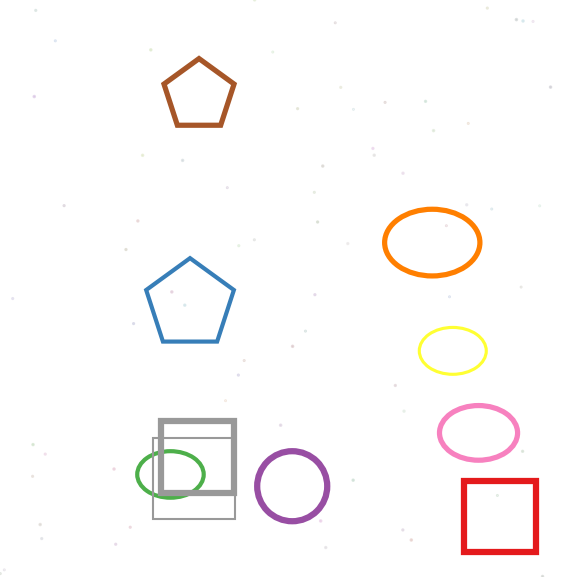[{"shape": "square", "thickness": 3, "radius": 0.31, "center": [0.866, 0.105]}, {"shape": "pentagon", "thickness": 2, "radius": 0.4, "center": [0.329, 0.472]}, {"shape": "oval", "thickness": 2, "radius": 0.29, "center": [0.295, 0.178]}, {"shape": "circle", "thickness": 3, "radius": 0.3, "center": [0.506, 0.157]}, {"shape": "oval", "thickness": 2.5, "radius": 0.41, "center": [0.749, 0.579]}, {"shape": "oval", "thickness": 1.5, "radius": 0.29, "center": [0.784, 0.392]}, {"shape": "pentagon", "thickness": 2.5, "radius": 0.32, "center": [0.345, 0.834]}, {"shape": "oval", "thickness": 2.5, "radius": 0.34, "center": [0.829, 0.25]}, {"shape": "square", "thickness": 3, "radius": 0.31, "center": [0.342, 0.207]}, {"shape": "square", "thickness": 1, "radius": 0.35, "center": [0.336, 0.17]}]